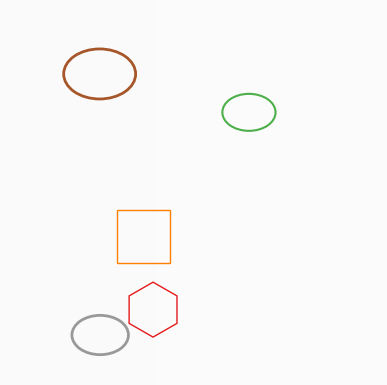[{"shape": "hexagon", "thickness": 1, "radius": 0.36, "center": [0.395, 0.196]}, {"shape": "oval", "thickness": 1.5, "radius": 0.34, "center": [0.642, 0.708]}, {"shape": "square", "thickness": 1, "radius": 0.34, "center": [0.37, 0.385]}, {"shape": "oval", "thickness": 2, "radius": 0.46, "center": [0.257, 0.808]}, {"shape": "oval", "thickness": 2, "radius": 0.36, "center": [0.259, 0.13]}]